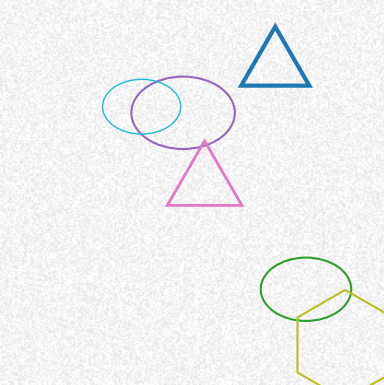[{"shape": "triangle", "thickness": 3, "radius": 0.51, "center": [0.715, 0.829]}, {"shape": "oval", "thickness": 1.5, "radius": 0.59, "center": [0.795, 0.249]}, {"shape": "oval", "thickness": 1.5, "radius": 0.67, "center": [0.476, 0.707]}, {"shape": "triangle", "thickness": 2, "radius": 0.56, "center": [0.531, 0.522]}, {"shape": "hexagon", "thickness": 1.5, "radius": 0.71, "center": [0.896, 0.104]}, {"shape": "oval", "thickness": 1, "radius": 0.51, "center": [0.368, 0.723]}]